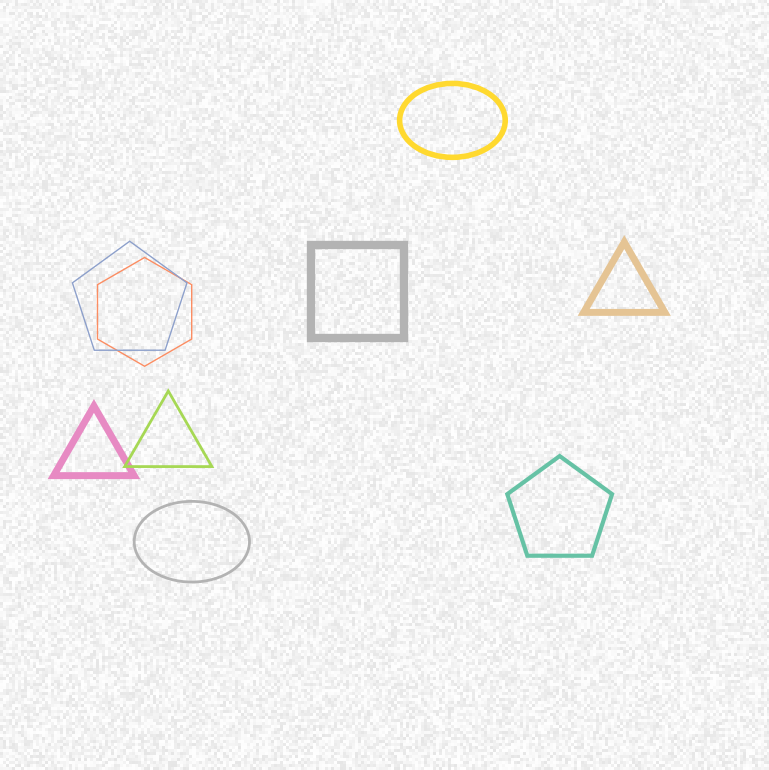[{"shape": "pentagon", "thickness": 1.5, "radius": 0.36, "center": [0.727, 0.336]}, {"shape": "hexagon", "thickness": 0.5, "radius": 0.35, "center": [0.188, 0.595]}, {"shape": "pentagon", "thickness": 0.5, "radius": 0.39, "center": [0.168, 0.608]}, {"shape": "triangle", "thickness": 2.5, "radius": 0.3, "center": [0.122, 0.412]}, {"shape": "triangle", "thickness": 1, "radius": 0.33, "center": [0.219, 0.427]}, {"shape": "oval", "thickness": 2, "radius": 0.34, "center": [0.588, 0.844]}, {"shape": "triangle", "thickness": 2.5, "radius": 0.3, "center": [0.811, 0.625]}, {"shape": "oval", "thickness": 1, "radius": 0.37, "center": [0.249, 0.296]}, {"shape": "square", "thickness": 3, "radius": 0.3, "center": [0.464, 0.622]}]